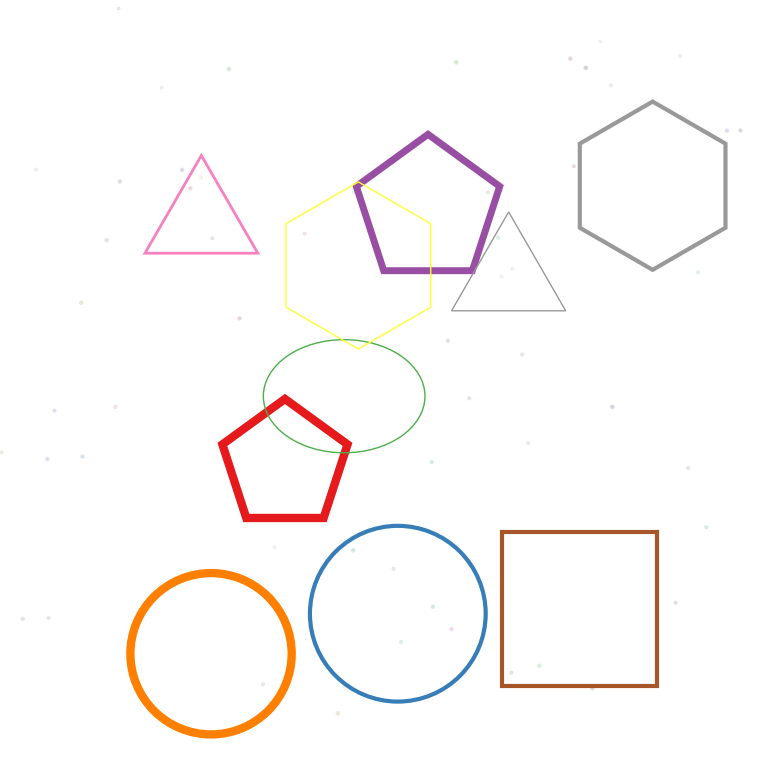[{"shape": "pentagon", "thickness": 3, "radius": 0.43, "center": [0.37, 0.396]}, {"shape": "circle", "thickness": 1.5, "radius": 0.57, "center": [0.517, 0.203]}, {"shape": "oval", "thickness": 0.5, "radius": 0.52, "center": [0.447, 0.485]}, {"shape": "pentagon", "thickness": 2.5, "radius": 0.49, "center": [0.556, 0.728]}, {"shape": "circle", "thickness": 3, "radius": 0.52, "center": [0.274, 0.151]}, {"shape": "hexagon", "thickness": 0.5, "radius": 0.54, "center": [0.465, 0.655]}, {"shape": "square", "thickness": 1.5, "radius": 0.5, "center": [0.752, 0.209]}, {"shape": "triangle", "thickness": 1, "radius": 0.42, "center": [0.262, 0.713]}, {"shape": "hexagon", "thickness": 1.5, "radius": 0.55, "center": [0.848, 0.759]}, {"shape": "triangle", "thickness": 0.5, "radius": 0.43, "center": [0.661, 0.639]}]